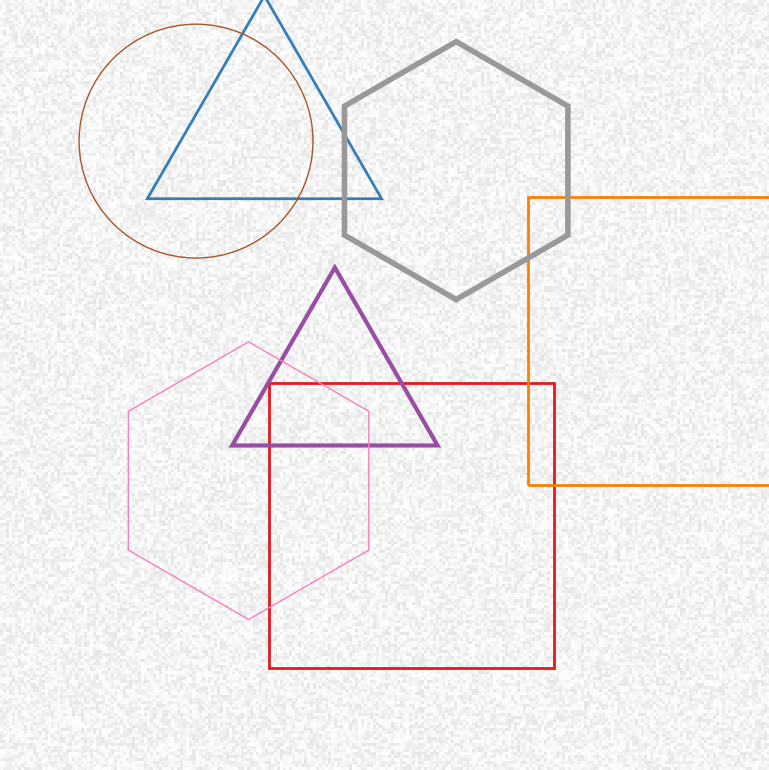[{"shape": "square", "thickness": 1, "radius": 0.93, "center": [0.535, 0.317]}, {"shape": "triangle", "thickness": 1, "radius": 0.88, "center": [0.343, 0.83]}, {"shape": "triangle", "thickness": 1.5, "radius": 0.77, "center": [0.435, 0.498]}, {"shape": "square", "thickness": 1, "radius": 0.93, "center": [0.873, 0.557]}, {"shape": "circle", "thickness": 0.5, "radius": 0.76, "center": [0.255, 0.817]}, {"shape": "hexagon", "thickness": 0.5, "radius": 0.9, "center": [0.323, 0.376]}, {"shape": "hexagon", "thickness": 2, "radius": 0.84, "center": [0.592, 0.778]}]